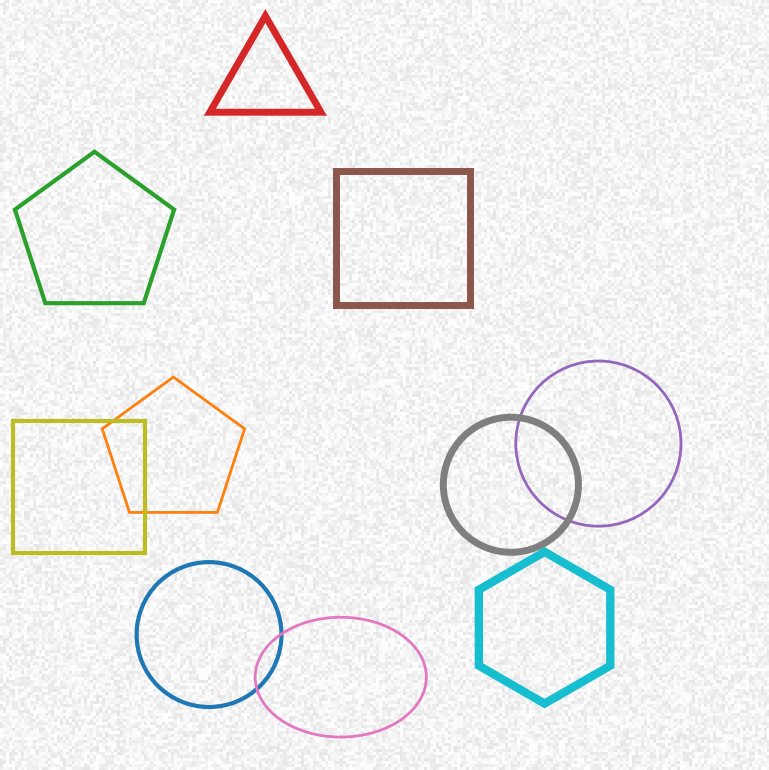[{"shape": "circle", "thickness": 1.5, "radius": 0.47, "center": [0.271, 0.176]}, {"shape": "pentagon", "thickness": 1, "radius": 0.49, "center": [0.225, 0.413]}, {"shape": "pentagon", "thickness": 1.5, "radius": 0.54, "center": [0.123, 0.694]}, {"shape": "triangle", "thickness": 2.5, "radius": 0.42, "center": [0.345, 0.896]}, {"shape": "circle", "thickness": 1, "radius": 0.54, "center": [0.777, 0.424]}, {"shape": "square", "thickness": 2.5, "radius": 0.43, "center": [0.523, 0.691]}, {"shape": "oval", "thickness": 1, "radius": 0.56, "center": [0.443, 0.121]}, {"shape": "circle", "thickness": 2.5, "radius": 0.44, "center": [0.663, 0.37]}, {"shape": "square", "thickness": 1.5, "radius": 0.43, "center": [0.102, 0.368]}, {"shape": "hexagon", "thickness": 3, "radius": 0.49, "center": [0.707, 0.185]}]